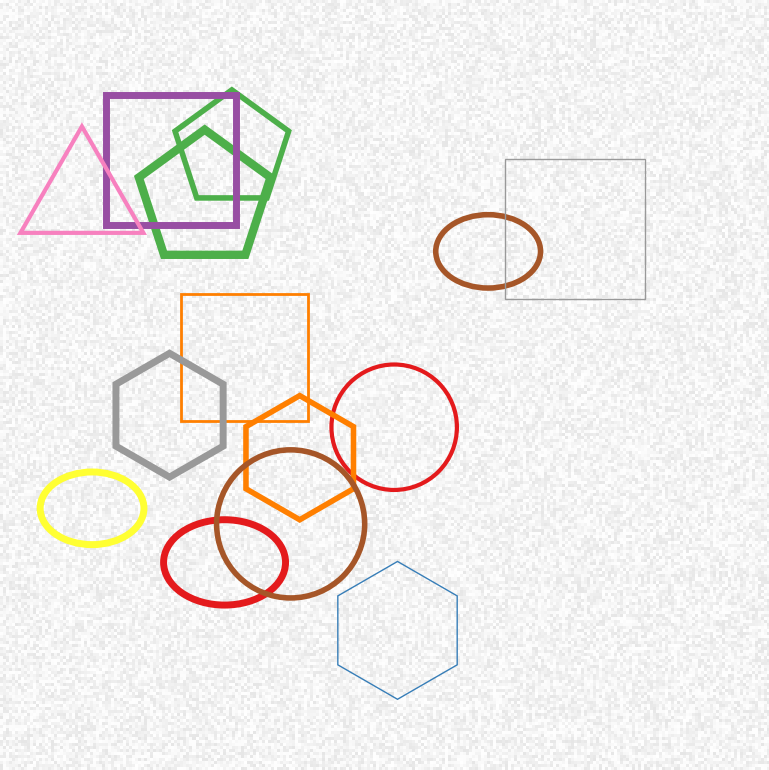[{"shape": "oval", "thickness": 2.5, "radius": 0.4, "center": [0.292, 0.27]}, {"shape": "circle", "thickness": 1.5, "radius": 0.41, "center": [0.512, 0.445]}, {"shape": "hexagon", "thickness": 0.5, "radius": 0.45, "center": [0.516, 0.181]}, {"shape": "pentagon", "thickness": 3, "radius": 0.45, "center": [0.266, 0.742]}, {"shape": "pentagon", "thickness": 2, "radius": 0.39, "center": [0.301, 0.806]}, {"shape": "square", "thickness": 2.5, "radius": 0.42, "center": [0.223, 0.793]}, {"shape": "square", "thickness": 1, "radius": 0.41, "center": [0.317, 0.536]}, {"shape": "hexagon", "thickness": 2, "radius": 0.4, "center": [0.389, 0.406]}, {"shape": "oval", "thickness": 2.5, "radius": 0.34, "center": [0.12, 0.34]}, {"shape": "circle", "thickness": 2, "radius": 0.48, "center": [0.377, 0.32]}, {"shape": "oval", "thickness": 2, "radius": 0.34, "center": [0.634, 0.674]}, {"shape": "triangle", "thickness": 1.5, "radius": 0.46, "center": [0.106, 0.744]}, {"shape": "square", "thickness": 0.5, "radius": 0.45, "center": [0.747, 0.702]}, {"shape": "hexagon", "thickness": 2.5, "radius": 0.4, "center": [0.22, 0.461]}]